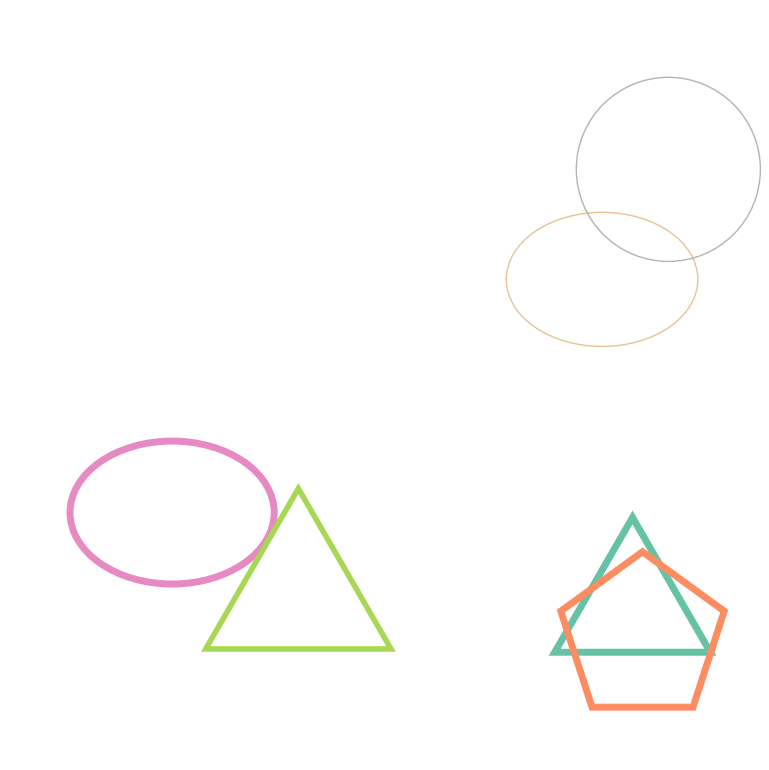[{"shape": "triangle", "thickness": 2.5, "radius": 0.58, "center": [0.821, 0.211]}, {"shape": "pentagon", "thickness": 2.5, "radius": 0.56, "center": [0.834, 0.172]}, {"shape": "oval", "thickness": 2.5, "radius": 0.66, "center": [0.224, 0.334]}, {"shape": "triangle", "thickness": 2, "radius": 0.69, "center": [0.387, 0.227]}, {"shape": "oval", "thickness": 0.5, "radius": 0.62, "center": [0.782, 0.637]}, {"shape": "circle", "thickness": 0.5, "radius": 0.6, "center": [0.868, 0.78]}]